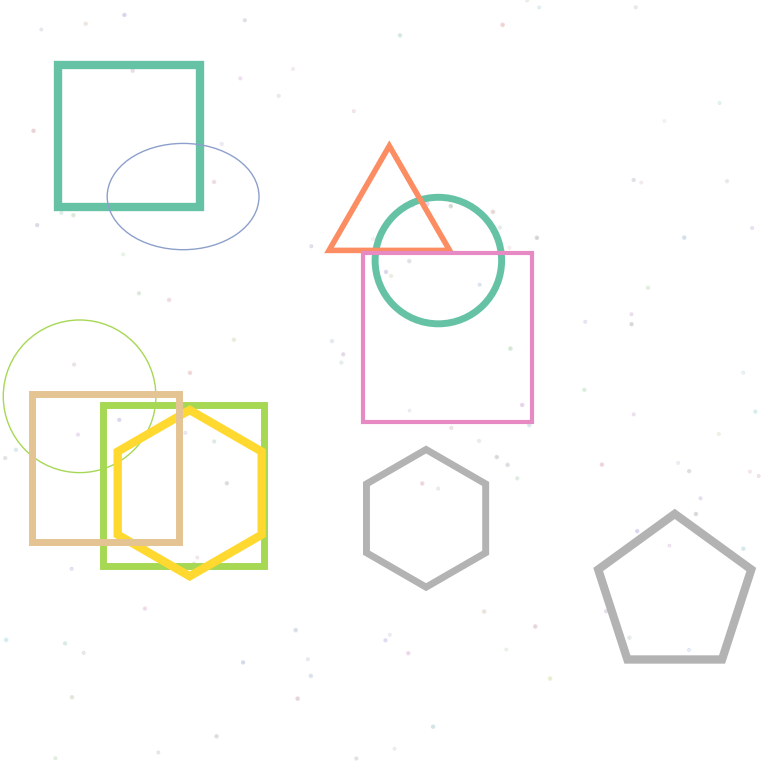[{"shape": "square", "thickness": 3, "radius": 0.46, "center": [0.168, 0.824]}, {"shape": "circle", "thickness": 2.5, "radius": 0.41, "center": [0.569, 0.662]}, {"shape": "triangle", "thickness": 2, "radius": 0.45, "center": [0.506, 0.72]}, {"shape": "oval", "thickness": 0.5, "radius": 0.49, "center": [0.238, 0.745]}, {"shape": "square", "thickness": 1.5, "radius": 0.55, "center": [0.581, 0.561]}, {"shape": "square", "thickness": 2.5, "radius": 0.52, "center": [0.238, 0.369]}, {"shape": "circle", "thickness": 0.5, "radius": 0.5, "center": [0.103, 0.485]}, {"shape": "hexagon", "thickness": 3, "radius": 0.54, "center": [0.246, 0.36]}, {"shape": "square", "thickness": 2.5, "radius": 0.48, "center": [0.137, 0.392]}, {"shape": "pentagon", "thickness": 3, "radius": 0.52, "center": [0.876, 0.228]}, {"shape": "hexagon", "thickness": 2.5, "radius": 0.45, "center": [0.553, 0.327]}]